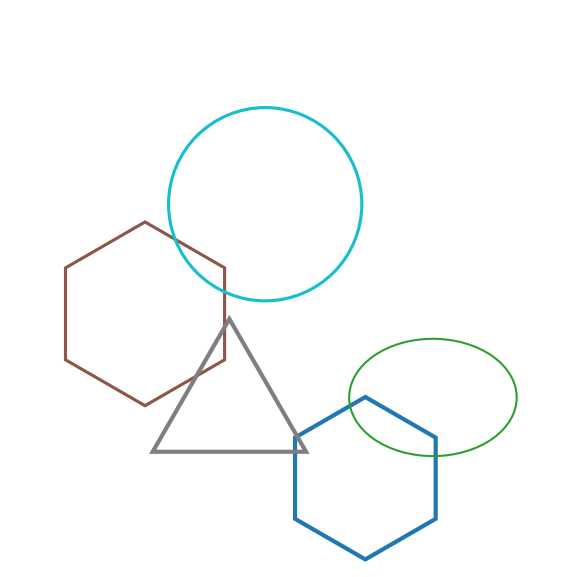[{"shape": "hexagon", "thickness": 2, "radius": 0.7, "center": [0.633, 0.171]}, {"shape": "oval", "thickness": 1, "radius": 0.73, "center": [0.75, 0.311]}, {"shape": "hexagon", "thickness": 1.5, "radius": 0.8, "center": [0.251, 0.456]}, {"shape": "triangle", "thickness": 2, "radius": 0.77, "center": [0.397, 0.294]}, {"shape": "circle", "thickness": 1.5, "radius": 0.84, "center": [0.459, 0.646]}]